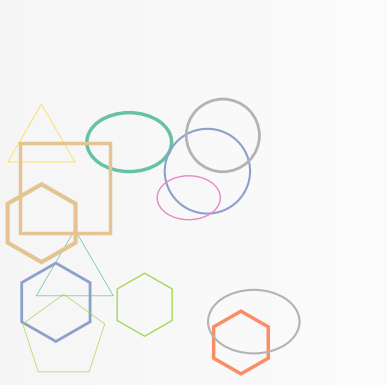[{"shape": "triangle", "thickness": 0.5, "radius": 0.57, "center": [0.193, 0.289]}, {"shape": "oval", "thickness": 2.5, "radius": 0.55, "center": [0.333, 0.631]}, {"shape": "hexagon", "thickness": 2.5, "radius": 0.41, "center": [0.622, 0.11]}, {"shape": "circle", "thickness": 1.5, "radius": 0.55, "center": [0.535, 0.555]}, {"shape": "hexagon", "thickness": 2, "radius": 0.51, "center": [0.144, 0.215]}, {"shape": "oval", "thickness": 1, "radius": 0.41, "center": [0.487, 0.486]}, {"shape": "hexagon", "thickness": 1, "radius": 0.41, "center": [0.373, 0.209]}, {"shape": "pentagon", "thickness": 0.5, "radius": 0.56, "center": [0.164, 0.124]}, {"shape": "triangle", "thickness": 0.5, "radius": 0.5, "center": [0.107, 0.629]}, {"shape": "hexagon", "thickness": 3, "radius": 0.51, "center": [0.107, 0.42]}, {"shape": "square", "thickness": 2.5, "radius": 0.58, "center": [0.168, 0.511]}, {"shape": "circle", "thickness": 2, "radius": 0.47, "center": [0.575, 0.648]}, {"shape": "oval", "thickness": 1.5, "radius": 0.59, "center": [0.655, 0.165]}]